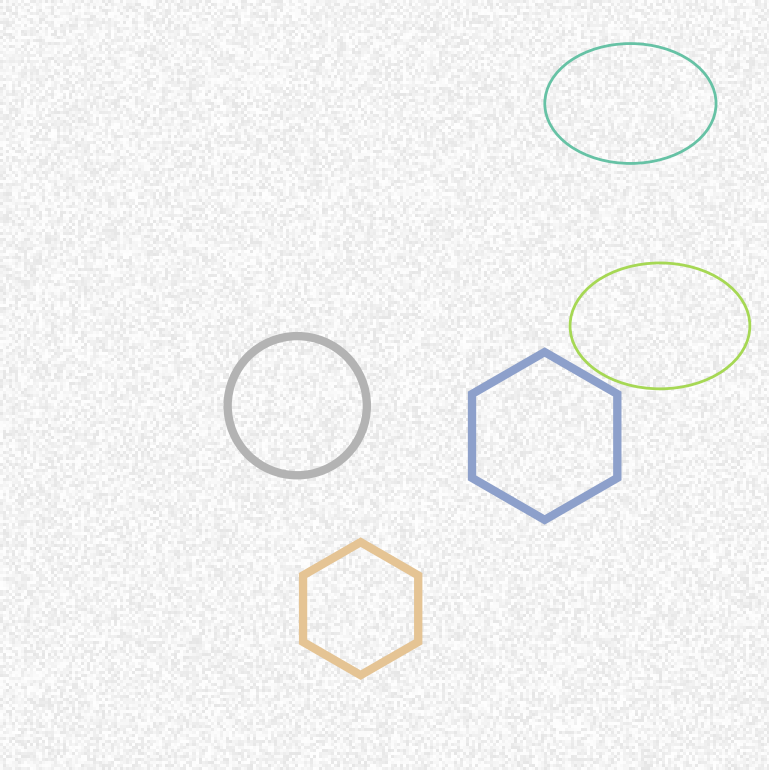[{"shape": "oval", "thickness": 1, "radius": 0.56, "center": [0.819, 0.866]}, {"shape": "hexagon", "thickness": 3, "radius": 0.54, "center": [0.707, 0.434]}, {"shape": "oval", "thickness": 1, "radius": 0.58, "center": [0.857, 0.577]}, {"shape": "hexagon", "thickness": 3, "radius": 0.43, "center": [0.468, 0.21]}, {"shape": "circle", "thickness": 3, "radius": 0.45, "center": [0.386, 0.473]}]